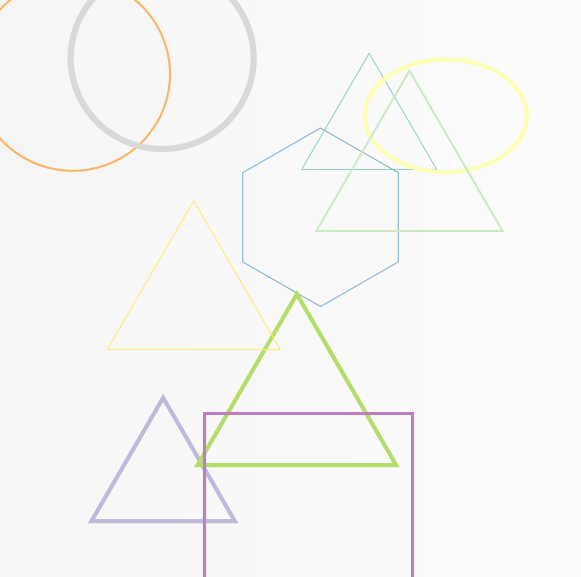[{"shape": "triangle", "thickness": 0.5, "radius": 0.67, "center": [0.635, 0.773]}, {"shape": "oval", "thickness": 2, "radius": 0.7, "center": [0.767, 0.799]}, {"shape": "triangle", "thickness": 2, "radius": 0.71, "center": [0.281, 0.168]}, {"shape": "hexagon", "thickness": 0.5, "radius": 0.77, "center": [0.551, 0.623]}, {"shape": "circle", "thickness": 1, "radius": 0.84, "center": [0.125, 0.871]}, {"shape": "triangle", "thickness": 2, "radius": 0.99, "center": [0.511, 0.292]}, {"shape": "circle", "thickness": 3, "radius": 0.79, "center": [0.279, 0.899]}, {"shape": "square", "thickness": 1.5, "radius": 0.9, "center": [0.53, 0.105]}, {"shape": "triangle", "thickness": 1, "radius": 0.92, "center": [0.704, 0.692]}, {"shape": "triangle", "thickness": 0.5, "radius": 0.86, "center": [0.333, 0.48]}]